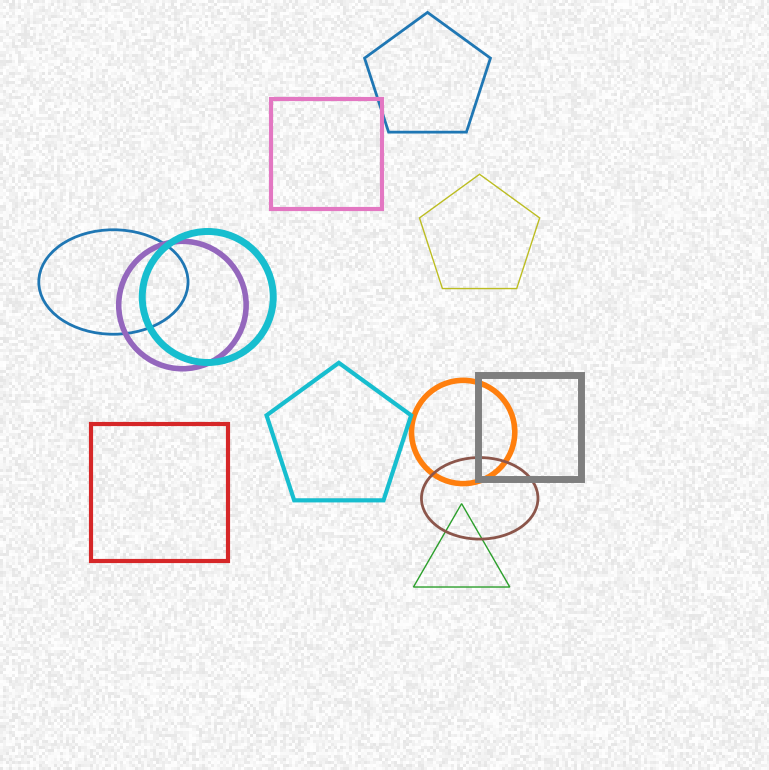[{"shape": "pentagon", "thickness": 1, "radius": 0.43, "center": [0.555, 0.898]}, {"shape": "oval", "thickness": 1, "radius": 0.48, "center": [0.147, 0.634]}, {"shape": "circle", "thickness": 2, "radius": 0.34, "center": [0.601, 0.439]}, {"shape": "triangle", "thickness": 0.5, "radius": 0.36, "center": [0.599, 0.274]}, {"shape": "square", "thickness": 1.5, "radius": 0.44, "center": [0.207, 0.36]}, {"shape": "circle", "thickness": 2, "radius": 0.41, "center": [0.237, 0.604]}, {"shape": "oval", "thickness": 1, "radius": 0.38, "center": [0.623, 0.353]}, {"shape": "square", "thickness": 1.5, "radius": 0.36, "center": [0.424, 0.8]}, {"shape": "square", "thickness": 2.5, "radius": 0.34, "center": [0.688, 0.445]}, {"shape": "pentagon", "thickness": 0.5, "radius": 0.41, "center": [0.623, 0.692]}, {"shape": "pentagon", "thickness": 1.5, "radius": 0.49, "center": [0.44, 0.43]}, {"shape": "circle", "thickness": 2.5, "radius": 0.43, "center": [0.27, 0.614]}]